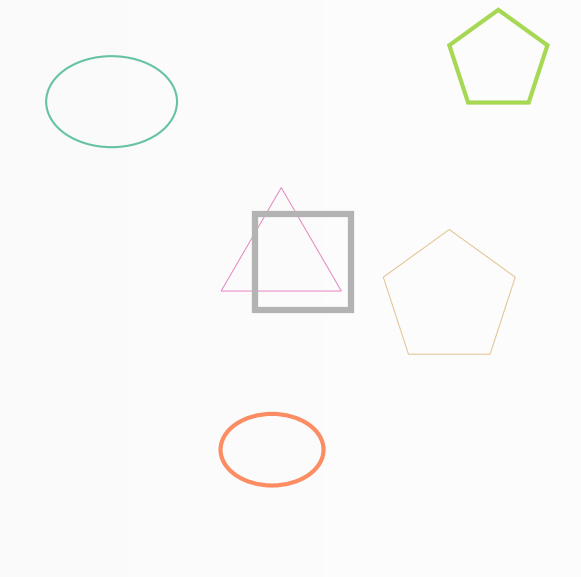[{"shape": "oval", "thickness": 1, "radius": 0.56, "center": [0.192, 0.823]}, {"shape": "oval", "thickness": 2, "radius": 0.44, "center": [0.468, 0.22]}, {"shape": "triangle", "thickness": 0.5, "radius": 0.6, "center": [0.484, 0.555]}, {"shape": "pentagon", "thickness": 2, "radius": 0.44, "center": [0.857, 0.893]}, {"shape": "pentagon", "thickness": 0.5, "radius": 0.6, "center": [0.773, 0.482]}, {"shape": "square", "thickness": 3, "radius": 0.42, "center": [0.522, 0.546]}]